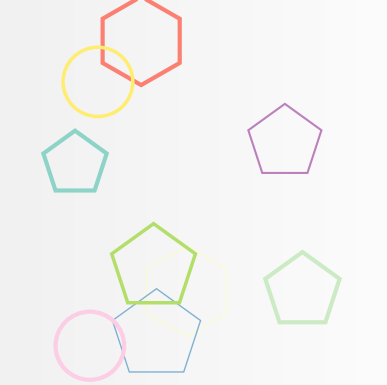[{"shape": "pentagon", "thickness": 3, "radius": 0.43, "center": [0.194, 0.575]}, {"shape": "hexagon", "thickness": 0.5, "radius": 0.59, "center": [0.482, 0.244]}, {"shape": "hexagon", "thickness": 3, "radius": 0.57, "center": [0.364, 0.894]}, {"shape": "pentagon", "thickness": 1, "radius": 0.6, "center": [0.404, 0.131]}, {"shape": "pentagon", "thickness": 2.5, "radius": 0.57, "center": [0.396, 0.306]}, {"shape": "circle", "thickness": 3, "radius": 0.44, "center": [0.232, 0.102]}, {"shape": "pentagon", "thickness": 1.5, "radius": 0.5, "center": [0.735, 0.631]}, {"shape": "pentagon", "thickness": 3, "radius": 0.5, "center": [0.781, 0.244]}, {"shape": "circle", "thickness": 2.5, "radius": 0.45, "center": [0.253, 0.787]}]